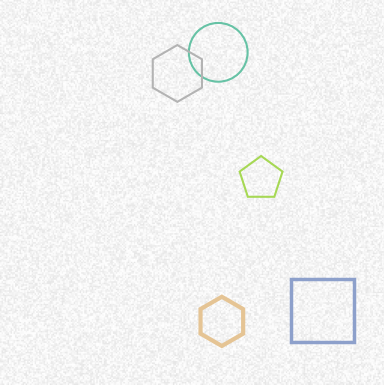[{"shape": "circle", "thickness": 1.5, "radius": 0.38, "center": [0.567, 0.864]}, {"shape": "square", "thickness": 2.5, "radius": 0.41, "center": [0.837, 0.194]}, {"shape": "pentagon", "thickness": 1.5, "radius": 0.29, "center": [0.678, 0.536]}, {"shape": "hexagon", "thickness": 3, "radius": 0.32, "center": [0.576, 0.165]}, {"shape": "hexagon", "thickness": 1.5, "radius": 0.37, "center": [0.461, 0.809]}]